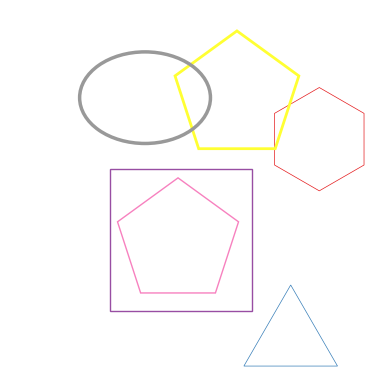[{"shape": "hexagon", "thickness": 0.5, "radius": 0.67, "center": [0.829, 0.638]}, {"shape": "triangle", "thickness": 0.5, "radius": 0.7, "center": [0.755, 0.119]}, {"shape": "square", "thickness": 1, "radius": 0.92, "center": [0.471, 0.377]}, {"shape": "pentagon", "thickness": 2, "radius": 0.85, "center": [0.615, 0.751]}, {"shape": "pentagon", "thickness": 1, "radius": 0.83, "center": [0.462, 0.373]}, {"shape": "oval", "thickness": 2.5, "radius": 0.85, "center": [0.377, 0.746]}]